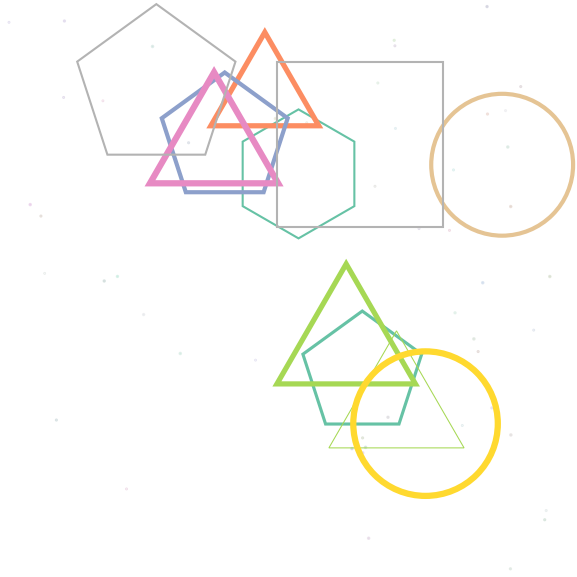[{"shape": "hexagon", "thickness": 1, "radius": 0.56, "center": [0.517, 0.698]}, {"shape": "pentagon", "thickness": 1.5, "radius": 0.54, "center": [0.627, 0.352]}, {"shape": "triangle", "thickness": 2.5, "radius": 0.54, "center": [0.459, 0.835]}, {"shape": "pentagon", "thickness": 2, "radius": 0.57, "center": [0.389, 0.759]}, {"shape": "triangle", "thickness": 3, "radius": 0.64, "center": [0.371, 0.746]}, {"shape": "triangle", "thickness": 2.5, "radius": 0.69, "center": [0.599, 0.404]}, {"shape": "triangle", "thickness": 0.5, "radius": 0.68, "center": [0.687, 0.291]}, {"shape": "circle", "thickness": 3, "radius": 0.63, "center": [0.737, 0.266]}, {"shape": "circle", "thickness": 2, "radius": 0.61, "center": [0.87, 0.714]}, {"shape": "pentagon", "thickness": 1, "radius": 0.72, "center": [0.271, 0.848]}, {"shape": "square", "thickness": 1, "radius": 0.72, "center": [0.623, 0.749]}]